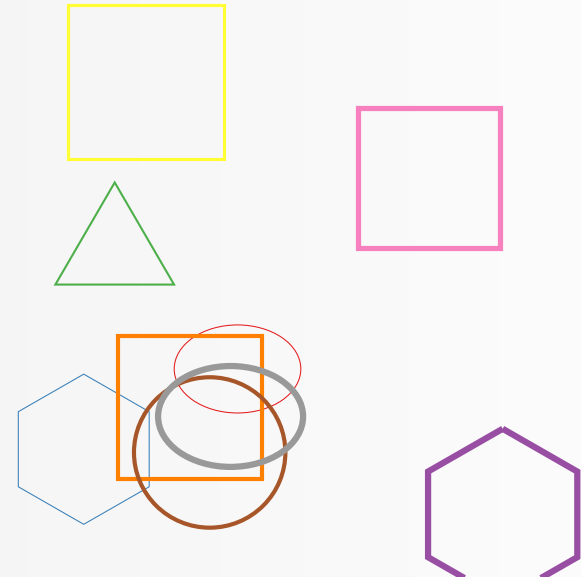[{"shape": "oval", "thickness": 0.5, "radius": 0.54, "center": [0.409, 0.36]}, {"shape": "hexagon", "thickness": 0.5, "radius": 0.65, "center": [0.144, 0.221]}, {"shape": "triangle", "thickness": 1, "radius": 0.59, "center": [0.197, 0.565]}, {"shape": "hexagon", "thickness": 3, "radius": 0.74, "center": [0.865, 0.108]}, {"shape": "square", "thickness": 2, "radius": 0.62, "center": [0.326, 0.293]}, {"shape": "square", "thickness": 1.5, "radius": 0.67, "center": [0.251, 0.857]}, {"shape": "circle", "thickness": 2, "radius": 0.65, "center": [0.361, 0.216]}, {"shape": "square", "thickness": 2.5, "radius": 0.61, "center": [0.738, 0.691]}, {"shape": "oval", "thickness": 3, "radius": 0.62, "center": [0.397, 0.278]}]